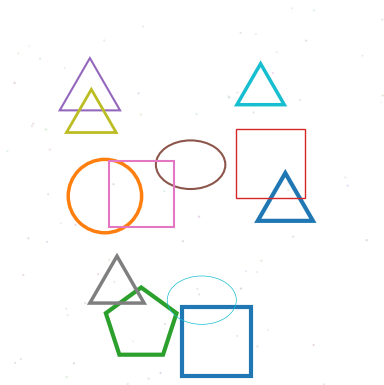[{"shape": "square", "thickness": 3, "radius": 0.45, "center": [0.562, 0.114]}, {"shape": "triangle", "thickness": 3, "radius": 0.41, "center": [0.741, 0.468]}, {"shape": "circle", "thickness": 2.5, "radius": 0.48, "center": [0.273, 0.491]}, {"shape": "pentagon", "thickness": 3, "radius": 0.48, "center": [0.367, 0.157]}, {"shape": "square", "thickness": 1, "radius": 0.45, "center": [0.702, 0.575]}, {"shape": "triangle", "thickness": 1.5, "radius": 0.45, "center": [0.233, 0.759]}, {"shape": "oval", "thickness": 1.5, "radius": 0.45, "center": [0.495, 0.572]}, {"shape": "square", "thickness": 1.5, "radius": 0.43, "center": [0.368, 0.496]}, {"shape": "triangle", "thickness": 2.5, "radius": 0.41, "center": [0.304, 0.253]}, {"shape": "triangle", "thickness": 2, "radius": 0.37, "center": [0.237, 0.693]}, {"shape": "oval", "thickness": 0.5, "radius": 0.45, "center": [0.524, 0.22]}, {"shape": "triangle", "thickness": 2.5, "radius": 0.35, "center": [0.677, 0.764]}]